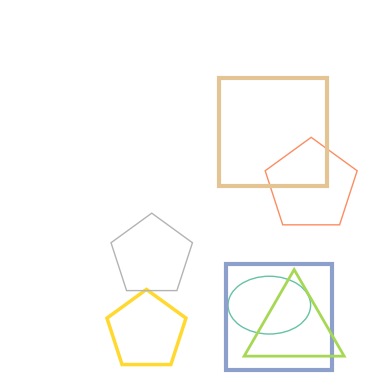[{"shape": "oval", "thickness": 1, "radius": 0.54, "center": [0.7, 0.207]}, {"shape": "pentagon", "thickness": 1, "radius": 0.63, "center": [0.808, 0.518]}, {"shape": "square", "thickness": 3, "radius": 0.69, "center": [0.724, 0.176]}, {"shape": "triangle", "thickness": 2, "radius": 0.75, "center": [0.764, 0.15]}, {"shape": "pentagon", "thickness": 2.5, "radius": 0.54, "center": [0.38, 0.14]}, {"shape": "square", "thickness": 3, "radius": 0.7, "center": [0.708, 0.658]}, {"shape": "pentagon", "thickness": 1, "radius": 0.56, "center": [0.394, 0.335]}]